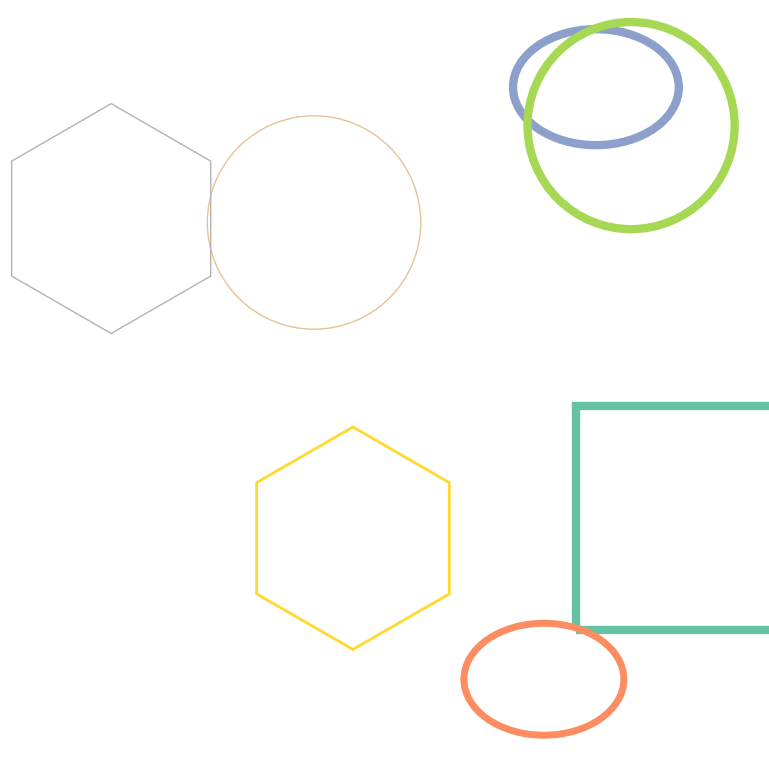[{"shape": "square", "thickness": 3, "radius": 0.73, "center": [0.894, 0.327]}, {"shape": "oval", "thickness": 2.5, "radius": 0.52, "center": [0.706, 0.118]}, {"shape": "oval", "thickness": 3, "radius": 0.54, "center": [0.774, 0.887]}, {"shape": "circle", "thickness": 3, "radius": 0.67, "center": [0.82, 0.837]}, {"shape": "hexagon", "thickness": 1, "radius": 0.72, "center": [0.458, 0.301]}, {"shape": "circle", "thickness": 0.5, "radius": 0.69, "center": [0.408, 0.711]}, {"shape": "hexagon", "thickness": 0.5, "radius": 0.75, "center": [0.144, 0.716]}]